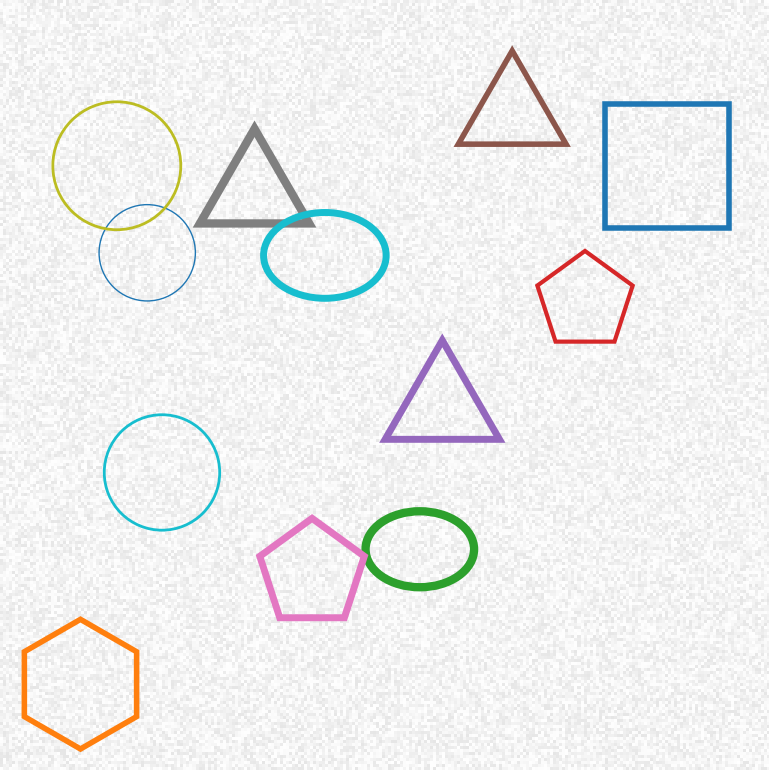[{"shape": "square", "thickness": 2, "radius": 0.4, "center": [0.866, 0.784]}, {"shape": "circle", "thickness": 0.5, "radius": 0.31, "center": [0.191, 0.672]}, {"shape": "hexagon", "thickness": 2, "radius": 0.42, "center": [0.105, 0.111]}, {"shape": "oval", "thickness": 3, "radius": 0.35, "center": [0.545, 0.287]}, {"shape": "pentagon", "thickness": 1.5, "radius": 0.33, "center": [0.76, 0.609]}, {"shape": "triangle", "thickness": 2.5, "radius": 0.43, "center": [0.574, 0.472]}, {"shape": "triangle", "thickness": 2, "radius": 0.4, "center": [0.665, 0.853]}, {"shape": "pentagon", "thickness": 2.5, "radius": 0.36, "center": [0.405, 0.255]}, {"shape": "triangle", "thickness": 3, "radius": 0.41, "center": [0.331, 0.751]}, {"shape": "circle", "thickness": 1, "radius": 0.42, "center": [0.152, 0.785]}, {"shape": "circle", "thickness": 1, "radius": 0.37, "center": [0.21, 0.386]}, {"shape": "oval", "thickness": 2.5, "radius": 0.4, "center": [0.422, 0.668]}]